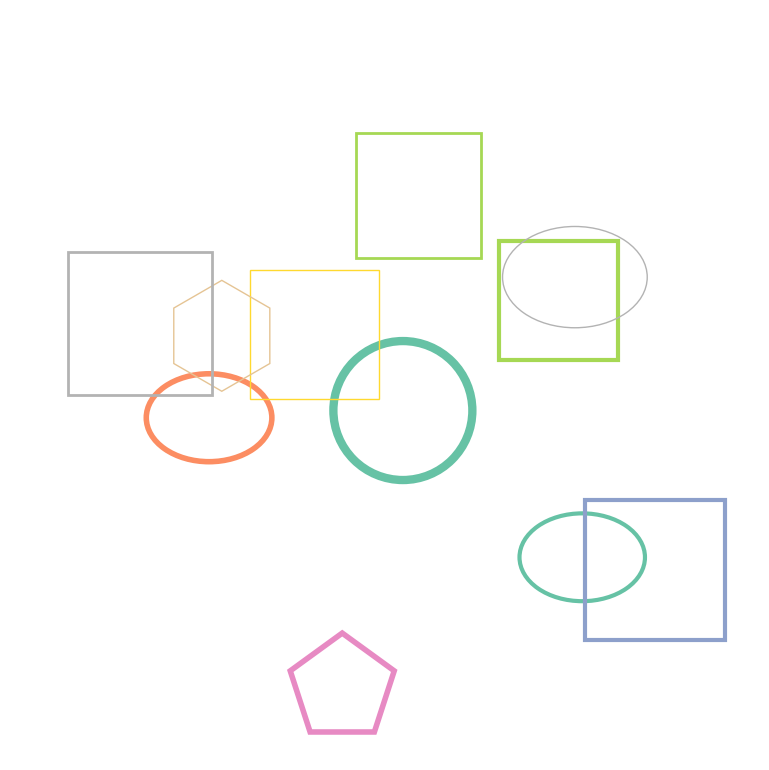[{"shape": "oval", "thickness": 1.5, "radius": 0.41, "center": [0.756, 0.276]}, {"shape": "circle", "thickness": 3, "radius": 0.45, "center": [0.523, 0.467]}, {"shape": "oval", "thickness": 2, "radius": 0.41, "center": [0.272, 0.457]}, {"shape": "square", "thickness": 1.5, "radius": 0.45, "center": [0.851, 0.26]}, {"shape": "pentagon", "thickness": 2, "radius": 0.35, "center": [0.444, 0.107]}, {"shape": "square", "thickness": 1.5, "radius": 0.39, "center": [0.725, 0.61]}, {"shape": "square", "thickness": 1, "radius": 0.4, "center": [0.544, 0.746]}, {"shape": "square", "thickness": 0.5, "radius": 0.42, "center": [0.408, 0.566]}, {"shape": "hexagon", "thickness": 0.5, "radius": 0.36, "center": [0.288, 0.564]}, {"shape": "oval", "thickness": 0.5, "radius": 0.47, "center": [0.747, 0.64]}, {"shape": "square", "thickness": 1, "radius": 0.47, "center": [0.182, 0.58]}]